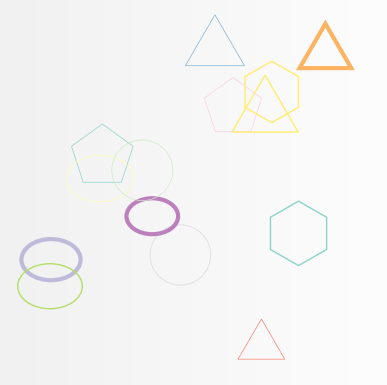[{"shape": "hexagon", "thickness": 1, "radius": 0.42, "center": [0.77, 0.394]}, {"shape": "pentagon", "thickness": 0.5, "radius": 0.42, "center": [0.264, 0.594]}, {"shape": "oval", "thickness": 0.5, "radius": 0.43, "center": [0.258, 0.536]}, {"shape": "oval", "thickness": 3, "radius": 0.38, "center": [0.132, 0.326]}, {"shape": "triangle", "thickness": 0.5, "radius": 0.35, "center": [0.675, 0.102]}, {"shape": "triangle", "thickness": 0.5, "radius": 0.44, "center": [0.555, 0.873]}, {"shape": "triangle", "thickness": 3, "radius": 0.38, "center": [0.84, 0.862]}, {"shape": "oval", "thickness": 1, "radius": 0.42, "center": [0.129, 0.257]}, {"shape": "pentagon", "thickness": 0.5, "radius": 0.39, "center": [0.601, 0.721]}, {"shape": "circle", "thickness": 0.5, "radius": 0.39, "center": [0.466, 0.338]}, {"shape": "oval", "thickness": 3, "radius": 0.33, "center": [0.393, 0.438]}, {"shape": "circle", "thickness": 0.5, "radius": 0.39, "center": [0.367, 0.558]}, {"shape": "hexagon", "thickness": 1, "radius": 0.4, "center": [0.701, 0.761]}, {"shape": "triangle", "thickness": 1, "radius": 0.49, "center": [0.684, 0.706]}]